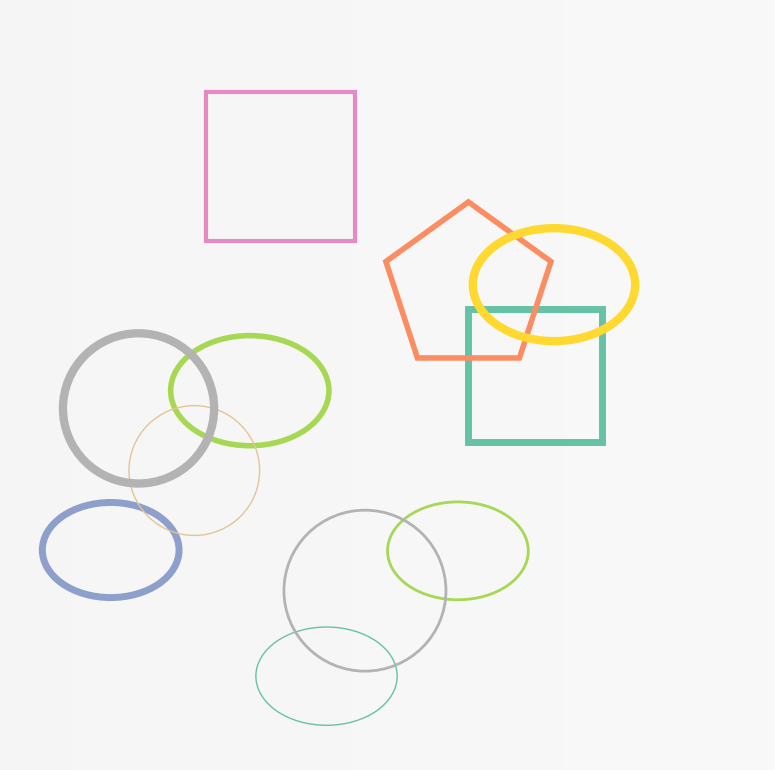[{"shape": "oval", "thickness": 0.5, "radius": 0.46, "center": [0.421, 0.122]}, {"shape": "square", "thickness": 2.5, "radius": 0.43, "center": [0.69, 0.512]}, {"shape": "pentagon", "thickness": 2, "radius": 0.56, "center": [0.604, 0.626]}, {"shape": "oval", "thickness": 2.5, "radius": 0.44, "center": [0.143, 0.286]}, {"shape": "square", "thickness": 1.5, "radius": 0.48, "center": [0.362, 0.784]}, {"shape": "oval", "thickness": 1, "radius": 0.45, "center": [0.591, 0.285]}, {"shape": "oval", "thickness": 2, "radius": 0.51, "center": [0.322, 0.493]}, {"shape": "oval", "thickness": 3, "radius": 0.52, "center": [0.715, 0.63]}, {"shape": "circle", "thickness": 0.5, "radius": 0.42, "center": [0.251, 0.389]}, {"shape": "circle", "thickness": 1, "radius": 0.52, "center": [0.471, 0.233]}, {"shape": "circle", "thickness": 3, "radius": 0.49, "center": [0.179, 0.47]}]